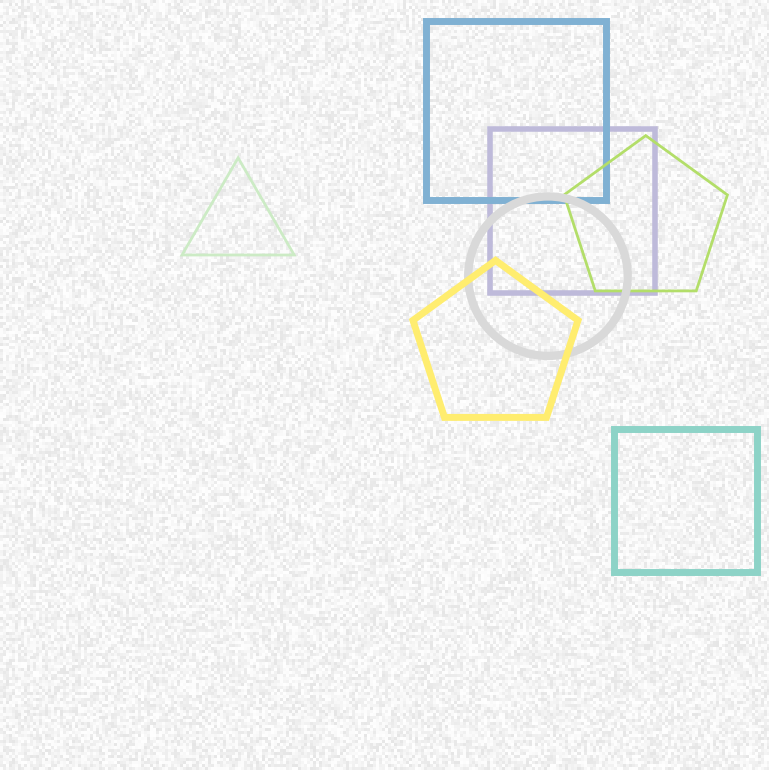[{"shape": "square", "thickness": 2.5, "radius": 0.46, "center": [0.89, 0.35]}, {"shape": "square", "thickness": 2, "radius": 0.53, "center": [0.743, 0.726]}, {"shape": "square", "thickness": 2.5, "radius": 0.58, "center": [0.67, 0.856]}, {"shape": "pentagon", "thickness": 1, "radius": 0.56, "center": [0.839, 0.712]}, {"shape": "circle", "thickness": 3, "radius": 0.52, "center": [0.712, 0.641]}, {"shape": "triangle", "thickness": 1, "radius": 0.42, "center": [0.309, 0.711]}, {"shape": "pentagon", "thickness": 2.5, "radius": 0.56, "center": [0.643, 0.549]}]